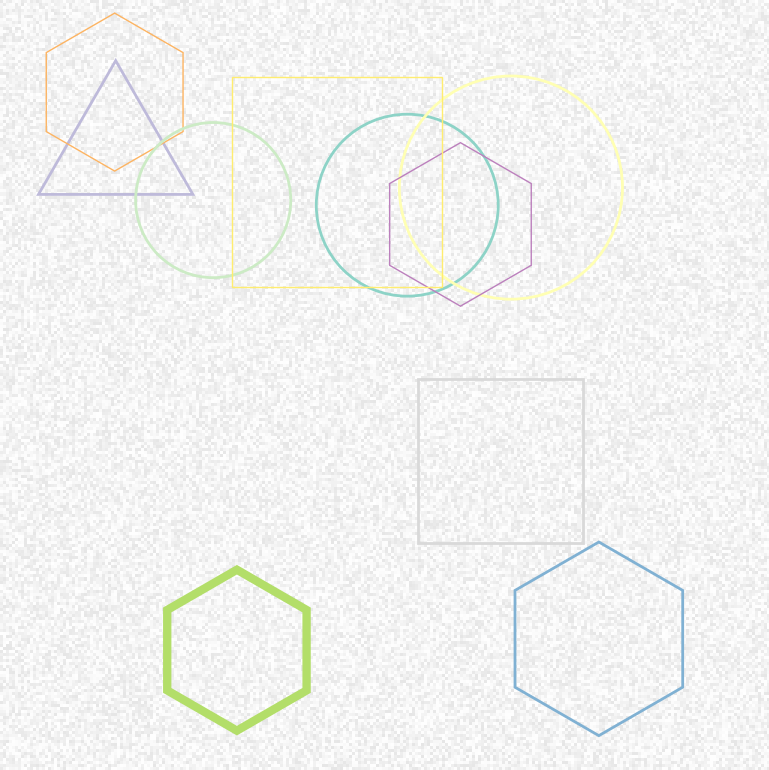[{"shape": "circle", "thickness": 1, "radius": 0.59, "center": [0.529, 0.734]}, {"shape": "circle", "thickness": 1, "radius": 0.72, "center": [0.664, 0.756]}, {"shape": "triangle", "thickness": 1, "radius": 0.58, "center": [0.15, 0.805]}, {"shape": "hexagon", "thickness": 1, "radius": 0.63, "center": [0.778, 0.17]}, {"shape": "hexagon", "thickness": 0.5, "radius": 0.51, "center": [0.149, 0.88]}, {"shape": "hexagon", "thickness": 3, "radius": 0.52, "center": [0.308, 0.156]}, {"shape": "square", "thickness": 1, "radius": 0.54, "center": [0.65, 0.401]}, {"shape": "hexagon", "thickness": 0.5, "radius": 0.53, "center": [0.598, 0.709]}, {"shape": "circle", "thickness": 1, "radius": 0.5, "center": [0.277, 0.74]}, {"shape": "square", "thickness": 0.5, "radius": 0.68, "center": [0.437, 0.764]}]